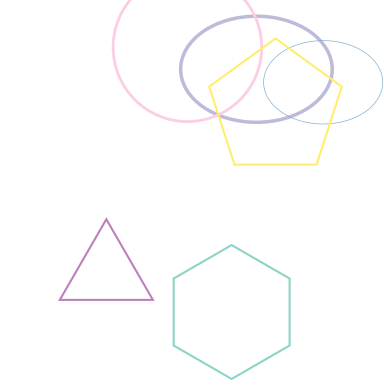[{"shape": "hexagon", "thickness": 1.5, "radius": 0.87, "center": [0.602, 0.19]}, {"shape": "oval", "thickness": 2.5, "radius": 0.98, "center": [0.666, 0.82]}, {"shape": "oval", "thickness": 0.5, "radius": 0.77, "center": [0.839, 0.786]}, {"shape": "circle", "thickness": 2, "radius": 0.96, "center": [0.487, 0.877]}, {"shape": "triangle", "thickness": 1.5, "radius": 0.7, "center": [0.276, 0.291]}, {"shape": "pentagon", "thickness": 1.5, "radius": 0.91, "center": [0.716, 0.719]}]